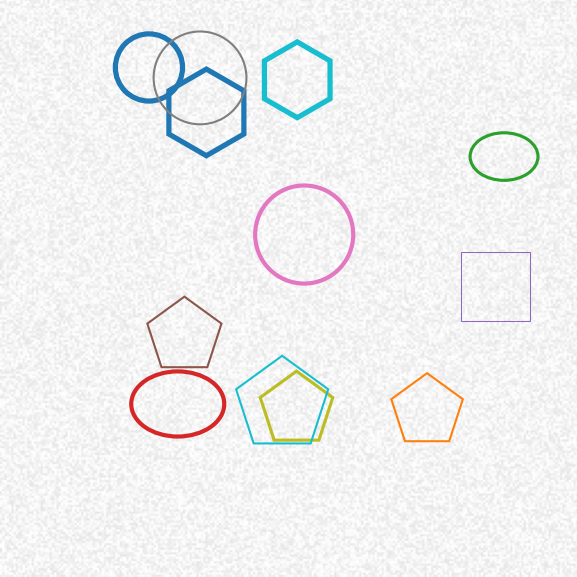[{"shape": "circle", "thickness": 2.5, "radius": 0.29, "center": [0.258, 0.882]}, {"shape": "hexagon", "thickness": 2.5, "radius": 0.37, "center": [0.357, 0.805]}, {"shape": "pentagon", "thickness": 1, "radius": 0.33, "center": [0.74, 0.288]}, {"shape": "oval", "thickness": 1.5, "radius": 0.29, "center": [0.873, 0.728]}, {"shape": "oval", "thickness": 2, "radius": 0.4, "center": [0.308, 0.3]}, {"shape": "square", "thickness": 0.5, "radius": 0.3, "center": [0.858, 0.503]}, {"shape": "pentagon", "thickness": 1, "radius": 0.34, "center": [0.319, 0.418]}, {"shape": "circle", "thickness": 2, "radius": 0.42, "center": [0.527, 0.593]}, {"shape": "circle", "thickness": 1, "radius": 0.4, "center": [0.346, 0.864]}, {"shape": "pentagon", "thickness": 1.5, "radius": 0.33, "center": [0.513, 0.29]}, {"shape": "pentagon", "thickness": 1, "radius": 0.42, "center": [0.489, 0.299]}, {"shape": "hexagon", "thickness": 2.5, "radius": 0.33, "center": [0.515, 0.861]}]